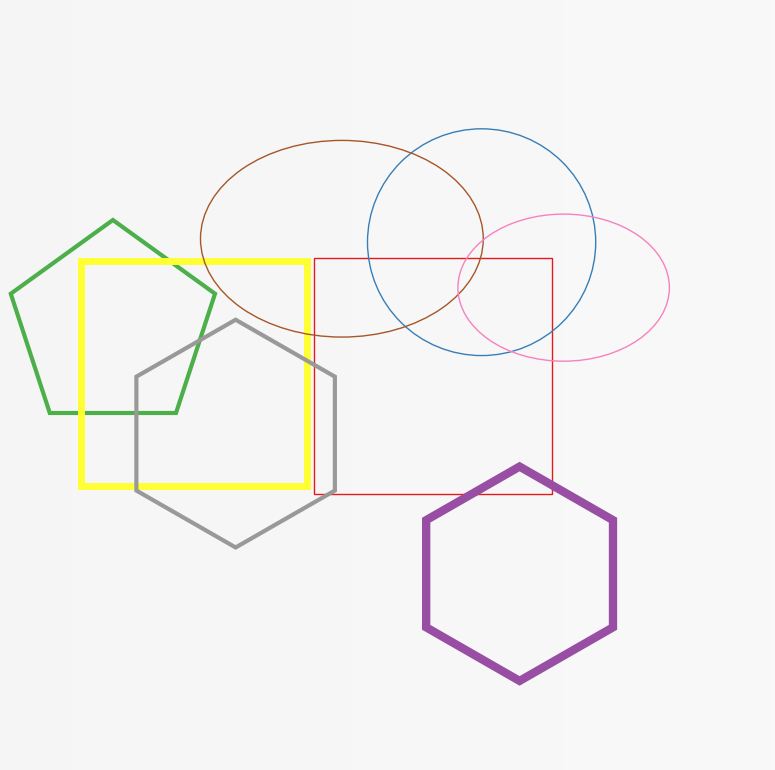[{"shape": "square", "thickness": 0.5, "radius": 0.77, "center": [0.559, 0.511]}, {"shape": "circle", "thickness": 0.5, "radius": 0.74, "center": [0.621, 0.685]}, {"shape": "pentagon", "thickness": 1.5, "radius": 0.69, "center": [0.146, 0.576]}, {"shape": "hexagon", "thickness": 3, "radius": 0.7, "center": [0.67, 0.255]}, {"shape": "square", "thickness": 2.5, "radius": 0.73, "center": [0.25, 0.514]}, {"shape": "oval", "thickness": 0.5, "radius": 0.91, "center": [0.441, 0.69]}, {"shape": "oval", "thickness": 0.5, "radius": 0.68, "center": [0.727, 0.626]}, {"shape": "hexagon", "thickness": 1.5, "radius": 0.74, "center": [0.304, 0.437]}]